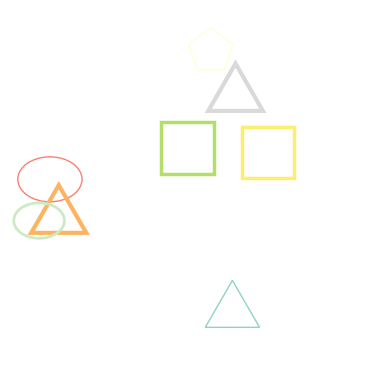[{"shape": "triangle", "thickness": 1, "radius": 0.41, "center": [0.604, 0.19]}, {"shape": "pentagon", "thickness": 0.5, "radius": 0.3, "center": [0.547, 0.867]}, {"shape": "oval", "thickness": 1, "radius": 0.42, "center": [0.13, 0.534]}, {"shape": "triangle", "thickness": 3, "radius": 0.41, "center": [0.153, 0.436]}, {"shape": "square", "thickness": 2.5, "radius": 0.34, "center": [0.487, 0.616]}, {"shape": "triangle", "thickness": 3, "radius": 0.41, "center": [0.612, 0.753]}, {"shape": "oval", "thickness": 2, "radius": 0.33, "center": [0.102, 0.427]}, {"shape": "square", "thickness": 2.5, "radius": 0.33, "center": [0.696, 0.604]}]